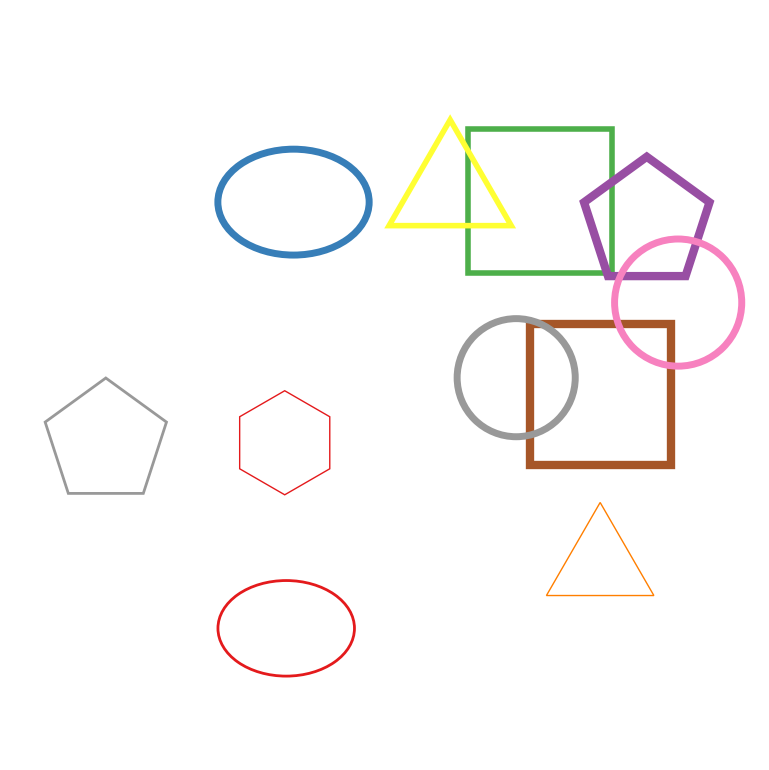[{"shape": "hexagon", "thickness": 0.5, "radius": 0.34, "center": [0.37, 0.425]}, {"shape": "oval", "thickness": 1, "radius": 0.44, "center": [0.372, 0.184]}, {"shape": "oval", "thickness": 2.5, "radius": 0.49, "center": [0.381, 0.738]}, {"shape": "square", "thickness": 2, "radius": 0.47, "center": [0.702, 0.739]}, {"shape": "pentagon", "thickness": 3, "radius": 0.43, "center": [0.84, 0.711]}, {"shape": "triangle", "thickness": 0.5, "radius": 0.4, "center": [0.779, 0.267]}, {"shape": "triangle", "thickness": 2, "radius": 0.46, "center": [0.585, 0.753]}, {"shape": "square", "thickness": 3, "radius": 0.46, "center": [0.779, 0.487]}, {"shape": "circle", "thickness": 2.5, "radius": 0.41, "center": [0.881, 0.607]}, {"shape": "circle", "thickness": 2.5, "radius": 0.38, "center": [0.67, 0.51]}, {"shape": "pentagon", "thickness": 1, "radius": 0.41, "center": [0.137, 0.426]}]